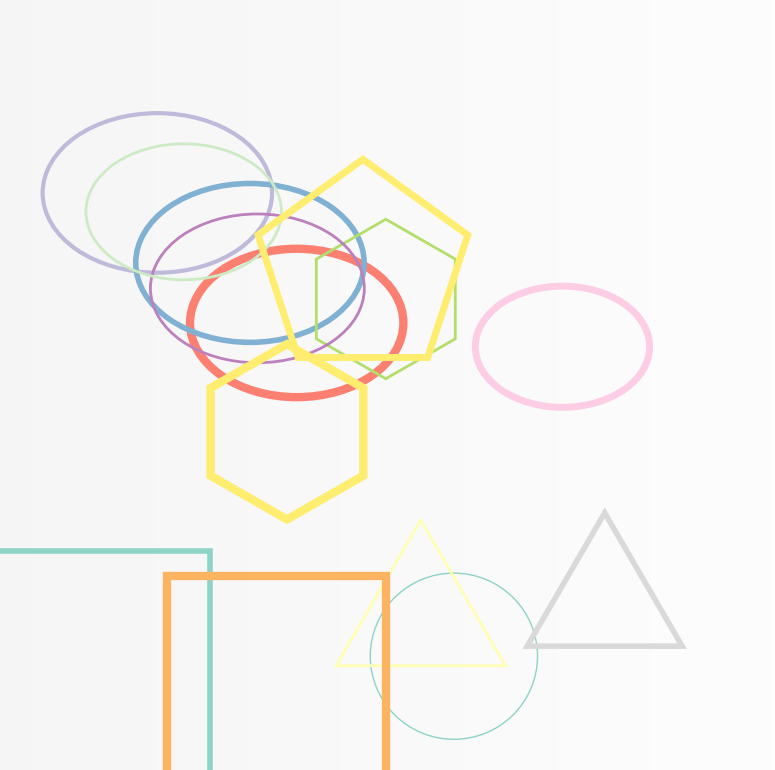[{"shape": "square", "thickness": 2, "radius": 0.74, "center": [0.123, 0.137]}, {"shape": "circle", "thickness": 0.5, "radius": 0.54, "center": [0.586, 0.148]}, {"shape": "triangle", "thickness": 1, "radius": 0.63, "center": [0.543, 0.198]}, {"shape": "oval", "thickness": 1.5, "radius": 0.74, "center": [0.203, 0.749]}, {"shape": "oval", "thickness": 3, "radius": 0.69, "center": [0.383, 0.581]}, {"shape": "oval", "thickness": 2, "radius": 0.74, "center": [0.322, 0.659]}, {"shape": "square", "thickness": 3, "radius": 0.71, "center": [0.357, 0.11]}, {"shape": "hexagon", "thickness": 1, "radius": 0.52, "center": [0.498, 0.612]}, {"shape": "oval", "thickness": 2.5, "radius": 0.56, "center": [0.726, 0.55]}, {"shape": "triangle", "thickness": 2, "radius": 0.58, "center": [0.78, 0.219]}, {"shape": "oval", "thickness": 1, "radius": 0.69, "center": [0.332, 0.626]}, {"shape": "oval", "thickness": 1, "radius": 0.63, "center": [0.237, 0.725]}, {"shape": "hexagon", "thickness": 3, "radius": 0.57, "center": [0.37, 0.439]}, {"shape": "pentagon", "thickness": 2.5, "radius": 0.71, "center": [0.468, 0.651]}]